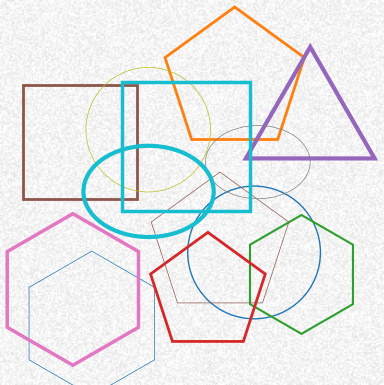[{"shape": "hexagon", "thickness": 0.5, "radius": 0.94, "center": [0.238, 0.16]}, {"shape": "circle", "thickness": 1, "radius": 0.86, "center": [0.66, 0.344]}, {"shape": "pentagon", "thickness": 2, "radius": 0.95, "center": [0.61, 0.792]}, {"shape": "hexagon", "thickness": 1.5, "radius": 0.77, "center": [0.783, 0.287]}, {"shape": "pentagon", "thickness": 2, "radius": 0.78, "center": [0.54, 0.24]}, {"shape": "triangle", "thickness": 3, "radius": 0.97, "center": [0.806, 0.685]}, {"shape": "square", "thickness": 2, "radius": 0.74, "center": [0.208, 0.631]}, {"shape": "pentagon", "thickness": 0.5, "radius": 0.94, "center": [0.571, 0.365]}, {"shape": "hexagon", "thickness": 2.5, "radius": 0.98, "center": [0.189, 0.248]}, {"shape": "oval", "thickness": 0.5, "radius": 0.68, "center": [0.67, 0.579]}, {"shape": "circle", "thickness": 0.5, "radius": 0.81, "center": [0.385, 0.663]}, {"shape": "square", "thickness": 2.5, "radius": 0.83, "center": [0.483, 0.62]}, {"shape": "oval", "thickness": 3, "radius": 0.85, "center": [0.386, 0.503]}]